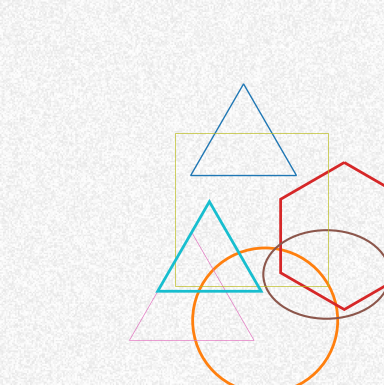[{"shape": "triangle", "thickness": 1, "radius": 0.79, "center": [0.633, 0.623]}, {"shape": "circle", "thickness": 2, "radius": 0.94, "center": [0.689, 0.168]}, {"shape": "hexagon", "thickness": 2, "radius": 0.95, "center": [0.894, 0.387]}, {"shape": "oval", "thickness": 1.5, "radius": 0.82, "center": [0.848, 0.287]}, {"shape": "triangle", "thickness": 0.5, "radius": 0.94, "center": [0.498, 0.209]}, {"shape": "square", "thickness": 0.5, "radius": 1.0, "center": [0.653, 0.456]}, {"shape": "triangle", "thickness": 2, "radius": 0.78, "center": [0.544, 0.321]}]